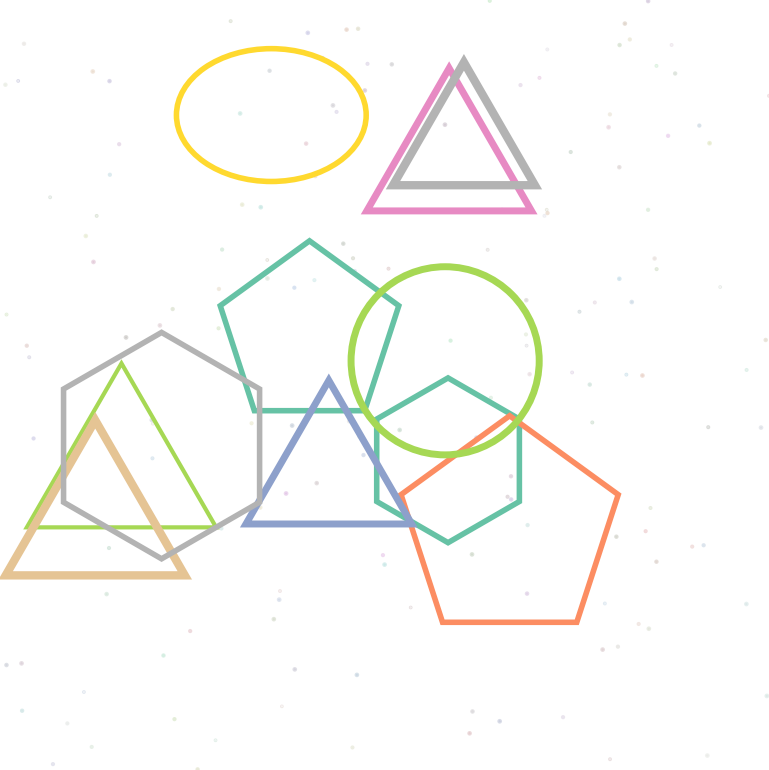[{"shape": "pentagon", "thickness": 2, "radius": 0.61, "center": [0.402, 0.565]}, {"shape": "hexagon", "thickness": 2, "radius": 0.53, "center": [0.582, 0.402]}, {"shape": "pentagon", "thickness": 2, "radius": 0.74, "center": [0.662, 0.312]}, {"shape": "triangle", "thickness": 2.5, "radius": 0.62, "center": [0.427, 0.382]}, {"shape": "triangle", "thickness": 2.5, "radius": 0.62, "center": [0.583, 0.788]}, {"shape": "triangle", "thickness": 1.5, "radius": 0.71, "center": [0.158, 0.386]}, {"shape": "circle", "thickness": 2.5, "radius": 0.61, "center": [0.578, 0.531]}, {"shape": "oval", "thickness": 2, "radius": 0.62, "center": [0.352, 0.851]}, {"shape": "triangle", "thickness": 3, "radius": 0.67, "center": [0.124, 0.32]}, {"shape": "triangle", "thickness": 3, "radius": 0.53, "center": [0.603, 0.813]}, {"shape": "hexagon", "thickness": 2, "radius": 0.73, "center": [0.21, 0.421]}]